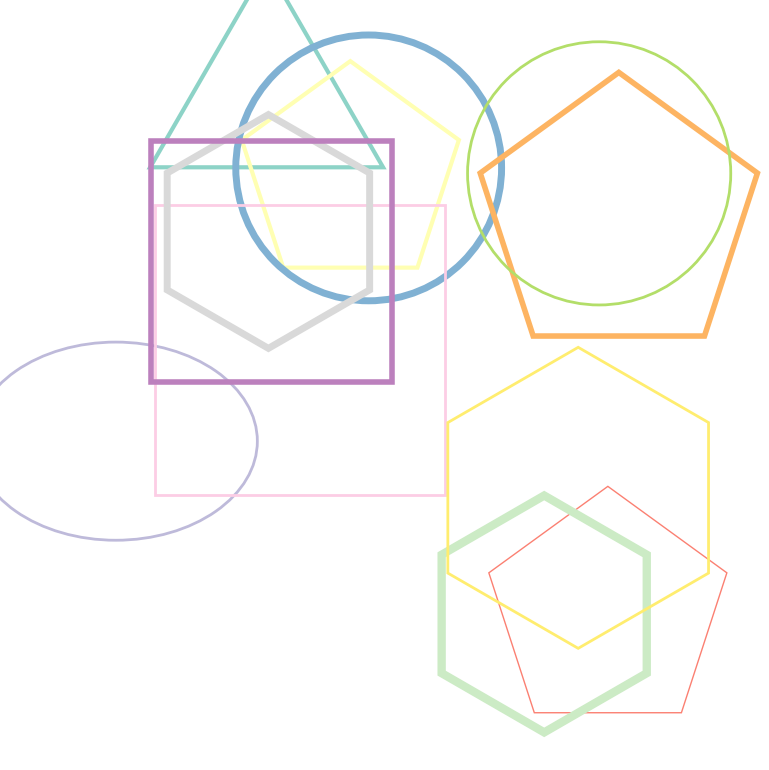[{"shape": "triangle", "thickness": 1.5, "radius": 0.87, "center": [0.346, 0.87]}, {"shape": "pentagon", "thickness": 1.5, "radius": 0.74, "center": [0.455, 0.772]}, {"shape": "oval", "thickness": 1, "radius": 0.92, "center": [0.15, 0.427]}, {"shape": "pentagon", "thickness": 0.5, "radius": 0.81, "center": [0.789, 0.206]}, {"shape": "circle", "thickness": 2.5, "radius": 0.86, "center": [0.479, 0.782]}, {"shape": "pentagon", "thickness": 2, "radius": 0.95, "center": [0.804, 0.717]}, {"shape": "circle", "thickness": 1, "radius": 0.85, "center": [0.778, 0.775]}, {"shape": "square", "thickness": 1, "radius": 0.94, "center": [0.39, 0.545]}, {"shape": "hexagon", "thickness": 2.5, "radius": 0.76, "center": [0.349, 0.699]}, {"shape": "square", "thickness": 2, "radius": 0.78, "center": [0.352, 0.66]}, {"shape": "hexagon", "thickness": 3, "radius": 0.77, "center": [0.707, 0.203]}, {"shape": "hexagon", "thickness": 1, "radius": 0.98, "center": [0.751, 0.353]}]